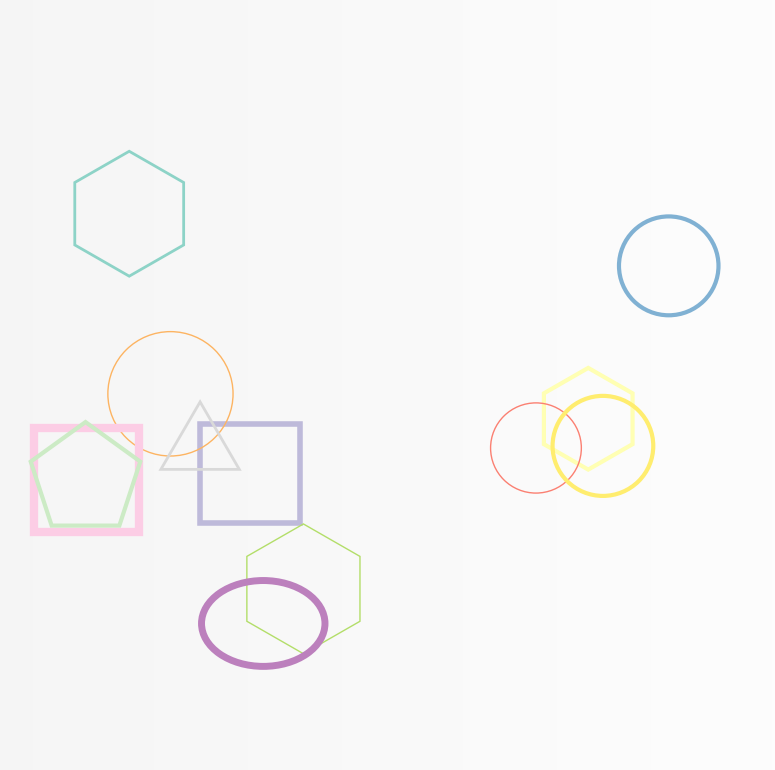[{"shape": "hexagon", "thickness": 1, "radius": 0.41, "center": [0.167, 0.722]}, {"shape": "hexagon", "thickness": 1.5, "radius": 0.33, "center": [0.759, 0.456]}, {"shape": "square", "thickness": 2, "radius": 0.32, "center": [0.322, 0.385]}, {"shape": "circle", "thickness": 0.5, "radius": 0.29, "center": [0.692, 0.418]}, {"shape": "circle", "thickness": 1.5, "radius": 0.32, "center": [0.863, 0.655]}, {"shape": "circle", "thickness": 0.5, "radius": 0.4, "center": [0.22, 0.489]}, {"shape": "hexagon", "thickness": 0.5, "radius": 0.42, "center": [0.392, 0.235]}, {"shape": "square", "thickness": 3, "radius": 0.34, "center": [0.112, 0.377]}, {"shape": "triangle", "thickness": 1, "radius": 0.29, "center": [0.258, 0.42]}, {"shape": "oval", "thickness": 2.5, "radius": 0.4, "center": [0.34, 0.19]}, {"shape": "pentagon", "thickness": 1.5, "radius": 0.37, "center": [0.11, 0.378]}, {"shape": "circle", "thickness": 1.5, "radius": 0.32, "center": [0.778, 0.421]}]